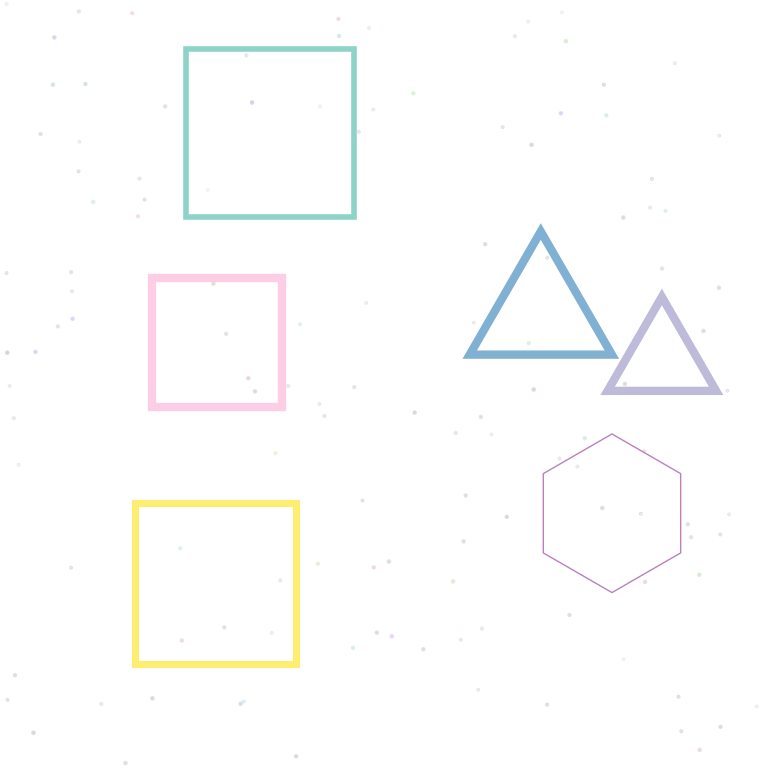[{"shape": "square", "thickness": 2, "radius": 0.54, "center": [0.351, 0.828]}, {"shape": "triangle", "thickness": 3, "radius": 0.41, "center": [0.86, 0.533]}, {"shape": "triangle", "thickness": 3, "radius": 0.53, "center": [0.702, 0.593]}, {"shape": "square", "thickness": 3, "radius": 0.42, "center": [0.282, 0.556]}, {"shape": "hexagon", "thickness": 0.5, "radius": 0.51, "center": [0.795, 0.333]}, {"shape": "square", "thickness": 2.5, "radius": 0.52, "center": [0.28, 0.242]}]